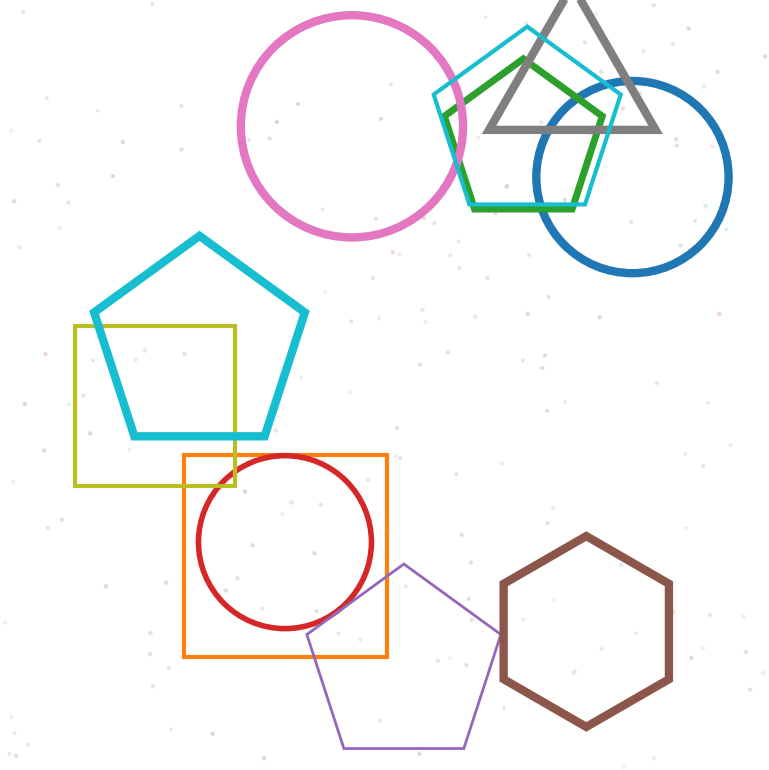[{"shape": "circle", "thickness": 3, "radius": 0.62, "center": [0.821, 0.77]}, {"shape": "square", "thickness": 1.5, "radius": 0.66, "center": [0.37, 0.278]}, {"shape": "pentagon", "thickness": 2.5, "radius": 0.54, "center": [0.68, 0.816]}, {"shape": "circle", "thickness": 2, "radius": 0.56, "center": [0.37, 0.296]}, {"shape": "pentagon", "thickness": 1, "radius": 0.66, "center": [0.524, 0.135]}, {"shape": "hexagon", "thickness": 3, "radius": 0.62, "center": [0.761, 0.18]}, {"shape": "circle", "thickness": 3, "radius": 0.72, "center": [0.457, 0.836]}, {"shape": "triangle", "thickness": 3, "radius": 0.62, "center": [0.743, 0.894]}, {"shape": "square", "thickness": 1.5, "radius": 0.52, "center": [0.201, 0.473]}, {"shape": "pentagon", "thickness": 1.5, "radius": 0.64, "center": [0.685, 0.838]}, {"shape": "pentagon", "thickness": 3, "radius": 0.72, "center": [0.259, 0.55]}]